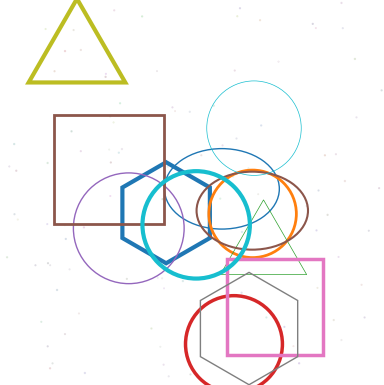[{"shape": "oval", "thickness": 1, "radius": 0.75, "center": [0.576, 0.509]}, {"shape": "hexagon", "thickness": 3, "radius": 0.66, "center": [0.432, 0.447]}, {"shape": "circle", "thickness": 2, "radius": 0.57, "center": [0.656, 0.445]}, {"shape": "triangle", "thickness": 0.5, "radius": 0.65, "center": [0.684, 0.351]}, {"shape": "circle", "thickness": 2.5, "radius": 0.63, "center": [0.608, 0.106]}, {"shape": "circle", "thickness": 1, "radius": 0.72, "center": [0.334, 0.407]}, {"shape": "oval", "thickness": 1.5, "radius": 0.72, "center": [0.655, 0.453]}, {"shape": "square", "thickness": 2, "radius": 0.71, "center": [0.283, 0.56]}, {"shape": "square", "thickness": 2.5, "radius": 0.62, "center": [0.714, 0.202]}, {"shape": "hexagon", "thickness": 1, "radius": 0.73, "center": [0.647, 0.147]}, {"shape": "triangle", "thickness": 3, "radius": 0.72, "center": [0.2, 0.858]}, {"shape": "circle", "thickness": 3, "radius": 0.7, "center": [0.51, 0.416]}, {"shape": "circle", "thickness": 0.5, "radius": 0.61, "center": [0.66, 0.667]}]